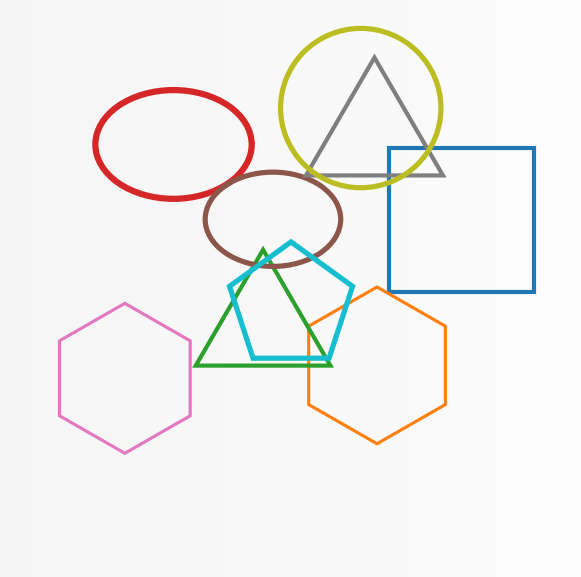[{"shape": "square", "thickness": 2, "radius": 0.63, "center": [0.794, 0.618]}, {"shape": "hexagon", "thickness": 1.5, "radius": 0.68, "center": [0.649, 0.366]}, {"shape": "triangle", "thickness": 2, "radius": 0.67, "center": [0.453, 0.433]}, {"shape": "oval", "thickness": 3, "radius": 0.67, "center": [0.299, 0.749]}, {"shape": "oval", "thickness": 2.5, "radius": 0.58, "center": [0.47, 0.619]}, {"shape": "hexagon", "thickness": 1.5, "radius": 0.65, "center": [0.215, 0.344]}, {"shape": "triangle", "thickness": 2, "radius": 0.68, "center": [0.644, 0.763]}, {"shape": "circle", "thickness": 2.5, "radius": 0.69, "center": [0.621, 0.812]}, {"shape": "pentagon", "thickness": 2.5, "radius": 0.56, "center": [0.501, 0.469]}]